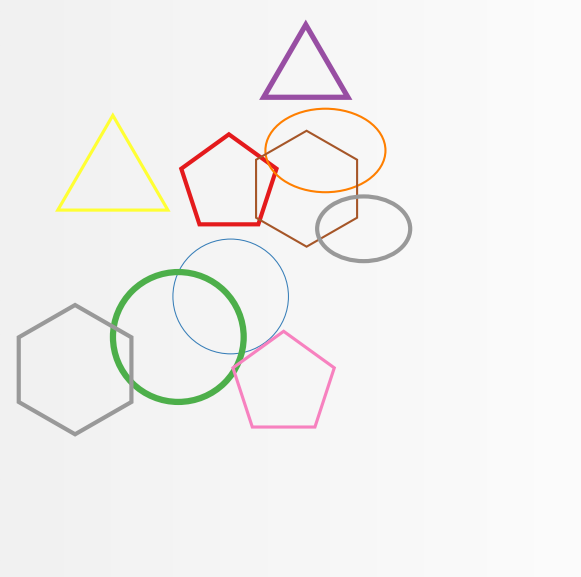[{"shape": "pentagon", "thickness": 2, "radius": 0.43, "center": [0.394, 0.68]}, {"shape": "circle", "thickness": 0.5, "radius": 0.5, "center": [0.397, 0.486]}, {"shape": "circle", "thickness": 3, "radius": 0.56, "center": [0.307, 0.416]}, {"shape": "triangle", "thickness": 2.5, "radius": 0.42, "center": [0.526, 0.873]}, {"shape": "oval", "thickness": 1, "radius": 0.52, "center": [0.56, 0.739]}, {"shape": "triangle", "thickness": 1.5, "radius": 0.55, "center": [0.194, 0.69]}, {"shape": "hexagon", "thickness": 1, "radius": 0.5, "center": [0.527, 0.672]}, {"shape": "pentagon", "thickness": 1.5, "radius": 0.46, "center": [0.488, 0.334]}, {"shape": "oval", "thickness": 2, "radius": 0.4, "center": [0.626, 0.603]}, {"shape": "hexagon", "thickness": 2, "radius": 0.56, "center": [0.129, 0.359]}]